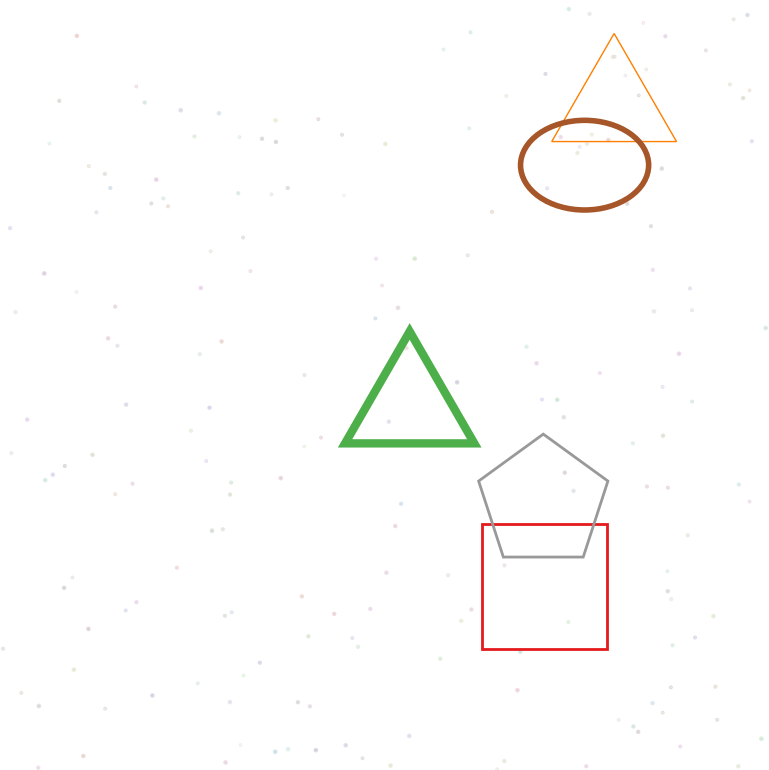[{"shape": "square", "thickness": 1, "radius": 0.41, "center": [0.707, 0.238]}, {"shape": "triangle", "thickness": 3, "radius": 0.48, "center": [0.532, 0.473]}, {"shape": "triangle", "thickness": 0.5, "radius": 0.47, "center": [0.798, 0.863]}, {"shape": "oval", "thickness": 2, "radius": 0.42, "center": [0.759, 0.786]}, {"shape": "pentagon", "thickness": 1, "radius": 0.44, "center": [0.706, 0.348]}]